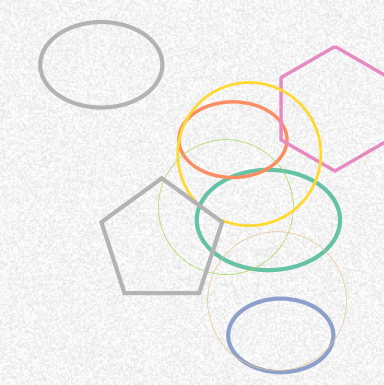[{"shape": "oval", "thickness": 3, "radius": 0.93, "center": [0.697, 0.429]}, {"shape": "oval", "thickness": 2.5, "radius": 0.7, "center": [0.605, 0.637]}, {"shape": "oval", "thickness": 3, "radius": 0.68, "center": [0.729, 0.129]}, {"shape": "hexagon", "thickness": 2.5, "radius": 0.81, "center": [0.87, 0.718]}, {"shape": "circle", "thickness": 0.5, "radius": 0.88, "center": [0.587, 0.462]}, {"shape": "circle", "thickness": 2, "radius": 0.93, "center": [0.648, 0.6]}, {"shape": "circle", "thickness": 0.5, "radius": 0.9, "center": [0.72, 0.218]}, {"shape": "pentagon", "thickness": 3, "radius": 0.82, "center": [0.42, 0.372]}, {"shape": "oval", "thickness": 3, "radius": 0.79, "center": [0.263, 0.832]}]